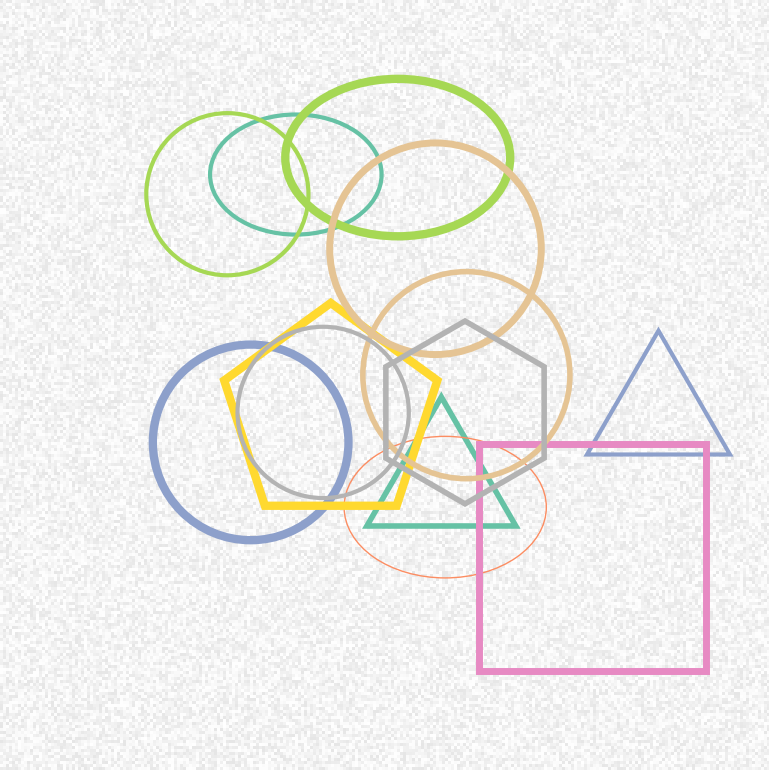[{"shape": "triangle", "thickness": 2, "radius": 0.56, "center": [0.573, 0.373]}, {"shape": "oval", "thickness": 1.5, "radius": 0.56, "center": [0.384, 0.773]}, {"shape": "oval", "thickness": 0.5, "radius": 0.66, "center": [0.578, 0.341]}, {"shape": "circle", "thickness": 3, "radius": 0.64, "center": [0.326, 0.425]}, {"shape": "triangle", "thickness": 1.5, "radius": 0.54, "center": [0.855, 0.463]}, {"shape": "square", "thickness": 2.5, "radius": 0.74, "center": [0.769, 0.276]}, {"shape": "circle", "thickness": 1.5, "radius": 0.53, "center": [0.295, 0.748]}, {"shape": "oval", "thickness": 3, "radius": 0.73, "center": [0.517, 0.795]}, {"shape": "pentagon", "thickness": 3, "radius": 0.73, "center": [0.43, 0.461]}, {"shape": "circle", "thickness": 2.5, "radius": 0.69, "center": [0.566, 0.677]}, {"shape": "circle", "thickness": 2, "radius": 0.67, "center": [0.606, 0.513]}, {"shape": "hexagon", "thickness": 2, "radius": 0.59, "center": [0.604, 0.464]}, {"shape": "circle", "thickness": 1.5, "radius": 0.56, "center": [0.42, 0.464]}]